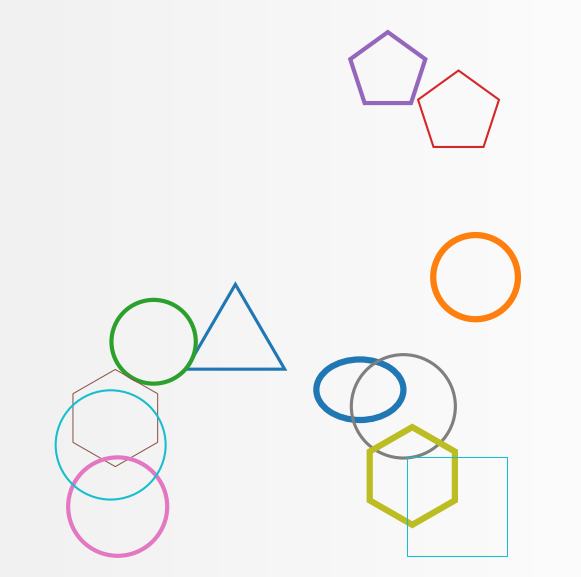[{"shape": "oval", "thickness": 3, "radius": 0.37, "center": [0.619, 0.324]}, {"shape": "triangle", "thickness": 1.5, "radius": 0.49, "center": [0.405, 0.409]}, {"shape": "circle", "thickness": 3, "radius": 0.36, "center": [0.818, 0.519]}, {"shape": "circle", "thickness": 2, "radius": 0.36, "center": [0.264, 0.407]}, {"shape": "pentagon", "thickness": 1, "radius": 0.37, "center": [0.789, 0.804]}, {"shape": "pentagon", "thickness": 2, "radius": 0.34, "center": [0.667, 0.876]}, {"shape": "hexagon", "thickness": 0.5, "radius": 0.42, "center": [0.198, 0.275]}, {"shape": "circle", "thickness": 2, "radius": 0.43, "center": [0.202, 0.122]}, {"shape": "circle", "thickness": 1.5, "radius": 0.45, "center": [0.694, 0.296]}, {"shape": "hexagon", "thickness": 3, "radius": 0.42, "center": [0.709, 0.175]}, {"shape": "circle", "thickness": 1, "radius": 0.47, "center": [0.19, 0.229]}, {"shape": "square", "thickness": 0.5, "radius": 0.43, "center": [0.786, 0.122]}]